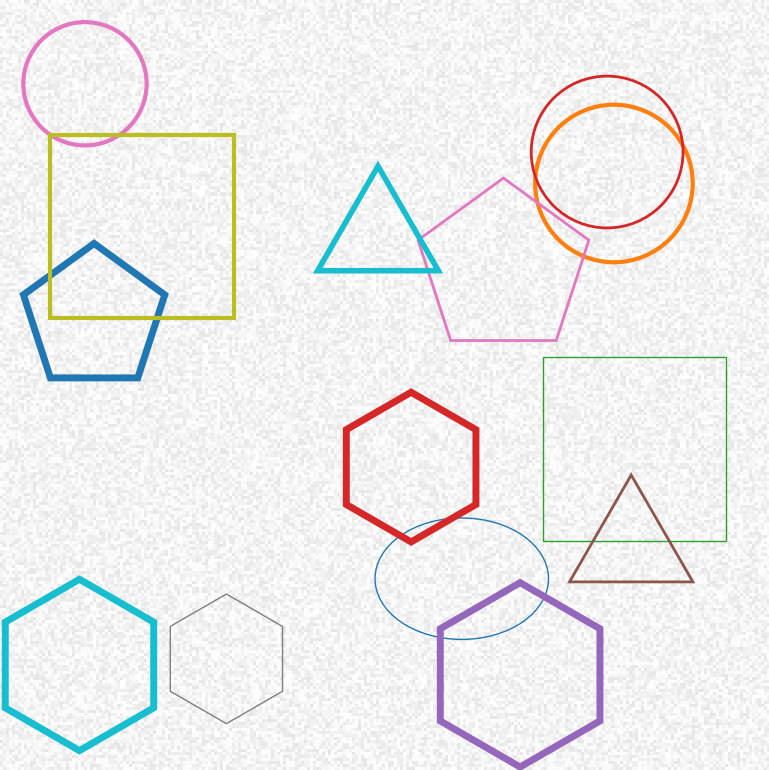[{"shape": "pentagon", "thickness": 2.5, "radius": 0.48, "center": [0.122, 0.587]}, {"shape": "oval", "thickness": 0.5, "radius": 0.56, "center": [0.6, 0.248]}, {"shape": "circle", "thickness": 1.5, "radius": 0.51, "center": [0.797, 0.762]}, {"shape": "square", "thickness": 0.5, "radius": 0.6, "center": [0.824, 0.417]}, {"shape": "hexagon", "thickness": 2.5, "radius": 0.49, "center": [0.534, 0.393]}, {"shape": "circle", "thickness": 1, "radius": 0.49, "center": [0.788, 0.803]}, {"shape": "hexagon", "thickness": 2.5, "radius": 0.6, "center": [0.675, 0.124]}, {"shape": "triangle", "thickness": 1, "radius": 0.46, "center": [0.82, 0.291]}, {"shape": "circle", "thickness": 1.5, "radius": 0.4, "center": [0.11, 0.891]}, {"shape": "pentagon", "thickness": 1, "radius": 0.58, "center": [0.654, 0.652]}, {"shape": "hexagon", "thickness": 0.5, "radius": 0.42, "center": [0.294, 0.144]}, {"shape": "square", "thickness": 1.5, "radius": 0.6, "center": [0.185, 0.706]}, {"shape": "triangle", "thickness": 2, "radius": 0.45, "center": [0.491, 0.694]}, {"shape": "hexagon", "thickness": 2.5, "radius": 0.56, "center": [0.103, 0.136]}]